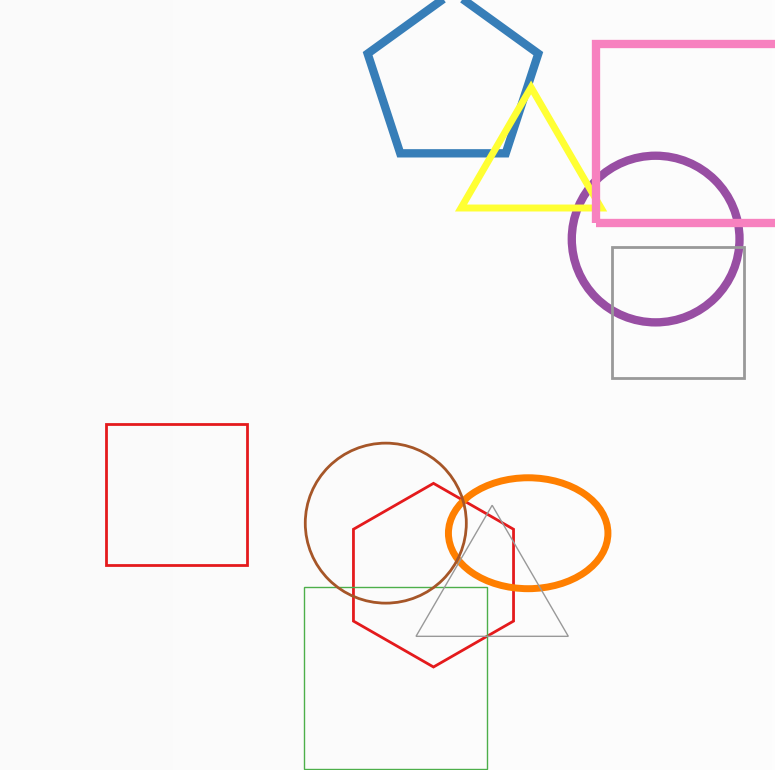[{"shape": "hexagon", "thickness": 1, "radius": 0.6, "center": [0.559, 0.253]}, {"shape": "square", "thickness": 1, "radius": 0.46, "center": [0.228, 0.358]}, {"shape": "pentagon", "thickness": 3, "radius": 0.58, "center": [0.584, 0.895]}, {"shape": "square", "thickness": 0.5, "radius": 0.59, "center": [0.51, 0.12]}, {"shape": "circle", "thickness": 3, "radius": 0.54, "center": [0.846, 0.69]}, {"shape": "oval", "thickness": 2.5, "radius": 0.51, "center": [0.682, 0.307]}, {"shape": "triangle", "thickness": 2.5, "radius": 0.52, "center": [0.685, 0.782]}, {"shape": "circle", "thickness": 1, "radius": 0.52, "center": [0.498, 0.321]}, {"shape": "square", "thickness": 3, "radius": 0.58, "center": [0.885, 0.827]}, {"shape": "triangle", "thickness": 0.5, "radius": 0.57, "center": [0.635, 0.23]}, {"shape": "square", "thickness": 1, "radius": 0.43, "center": [0.874, 0.594]}]